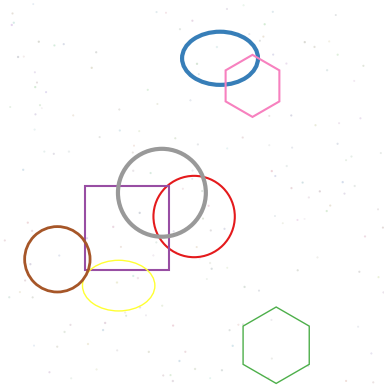[{"shape": "circle", "thickness": 1.5, "radius": 0.53, "center": [0.504, 0.438]}, {"shape": "oval", "thickness": 3, "radius": 0.49, "center": [0.572, 0.849]}, {"shape": "hexagon", "thickness": 1, "radius": 0.5, "center": [0.717, 0.103]}, {"shape": "square", "thickness": 1.5, "radius": 0.55, "center": [0.329, 0.408]}, {"shape": "oval", "thickness": 1, "radius": 0.47, "center": [0.308, 0.258]}, {"shape": "circle", "thickness": 2, "radius": 0.42, "center": [0.149, 0.327]}, {"shape": "hexagon", "thickness": 1.5, "radius": 0.4, "center": [0.656, 0.777]}, {"shape": "circle", "thickness": 3, "radius": 0.57, "center": [0.421, 0.499]}]